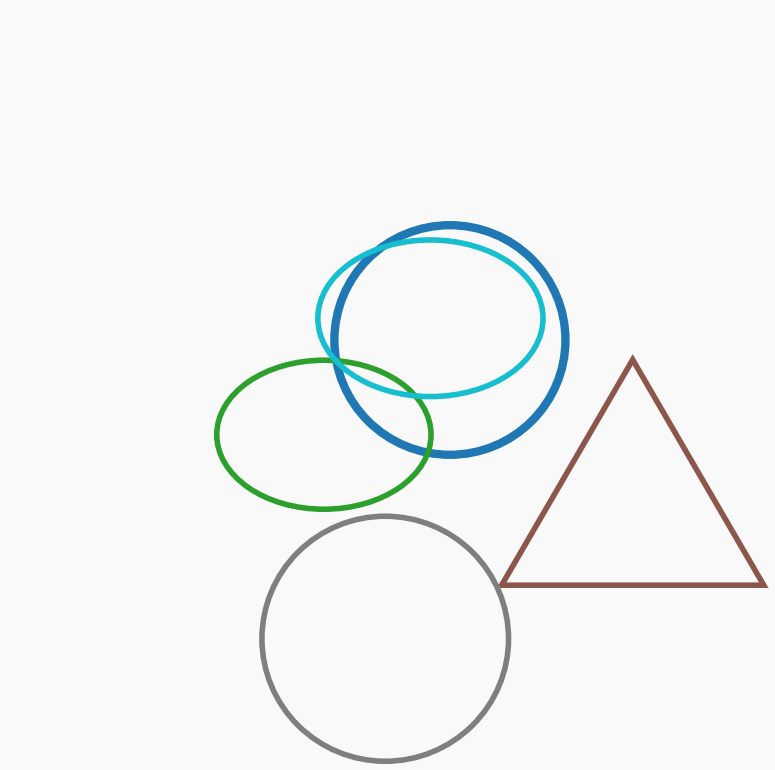[{"shape": "circle", "thickness": 3, "radius": 0.75, "center": [0.581, 0.558]}, {"shape": "oval", "thickness": 2, "radius": 0.69, "center": [0.418, 0.435]}, {"shape": "triangle", "thickness": 2, "radius": 0.98, "center": [0.816, 0.338]}, {"shape": "circle", "thickness": 2, "radius": 0.8, "center": [0.497, 0.17]}, {"shape": "oval", "thickness": 2, "radius": 0.73, "center": [0.555, 0.587]}]